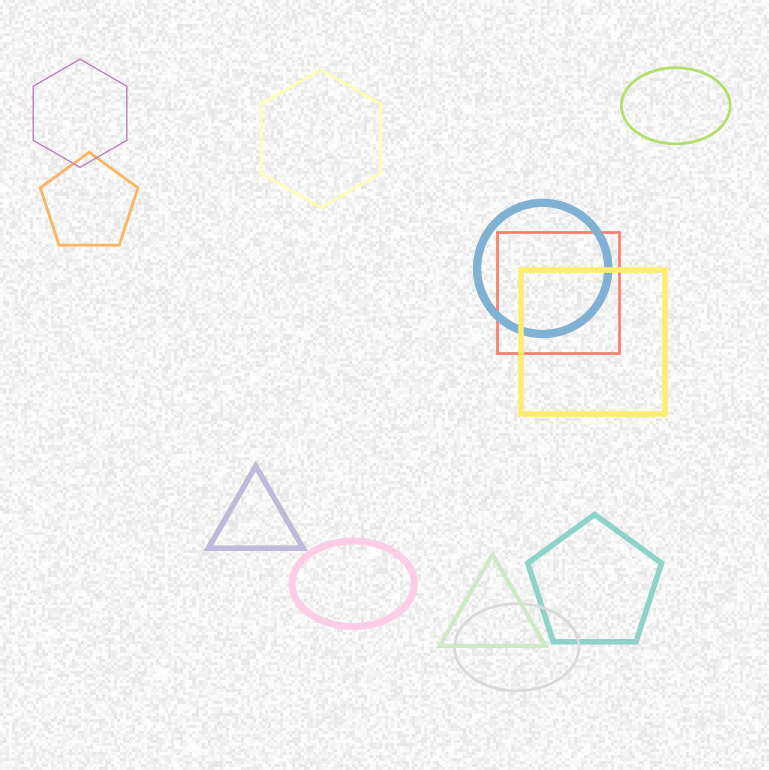[{"shape": "pentagon", "thickness": 2, "radius": 0.46, "center": [0.772, 0.24]}, {"shape": "hexagon", "thickness": 1, "radius": 0.45, "center": [0.417, 0.82]}, {"shape": "triangle", "thickness": 2, "radius": 0.36, "center": [0.332, 0.324]}, {"shape": "square", "thickness": 1, "radius": 0.4, "center": [0.725, 0.62]}, {"shape": "circle", "thickness": 3, "radius": 0.43, "center": [0.705, 0.651]}, {"shape": "pentagon", "thickness": 1, "radius": 0.33, "center": [0.116, 0.736]}, {"shape": "oval", "thickness": 1, "radius": 0.35, "center": [0.878, 0.863]}, {"shape": "oval", "thickness": 2.5, "radius": 0.4, "center": [0.459, 0.242]}, {"shape": "oval", "thickness": 1, "radius": 0.4, "center": [0.671, 0.159]}, {"shape": "hexagon", "thickness": 0.5, "radius": 0.35, "center": [0.104, 0.853]}, {"shape": "triangle", "thickness": 1.5, "radius": 0.4, "center": [0.64, 0.201]}, {"shape": "square", "thickness": 2, "radius": 0.47, "center": [0.77, 0.556]}]